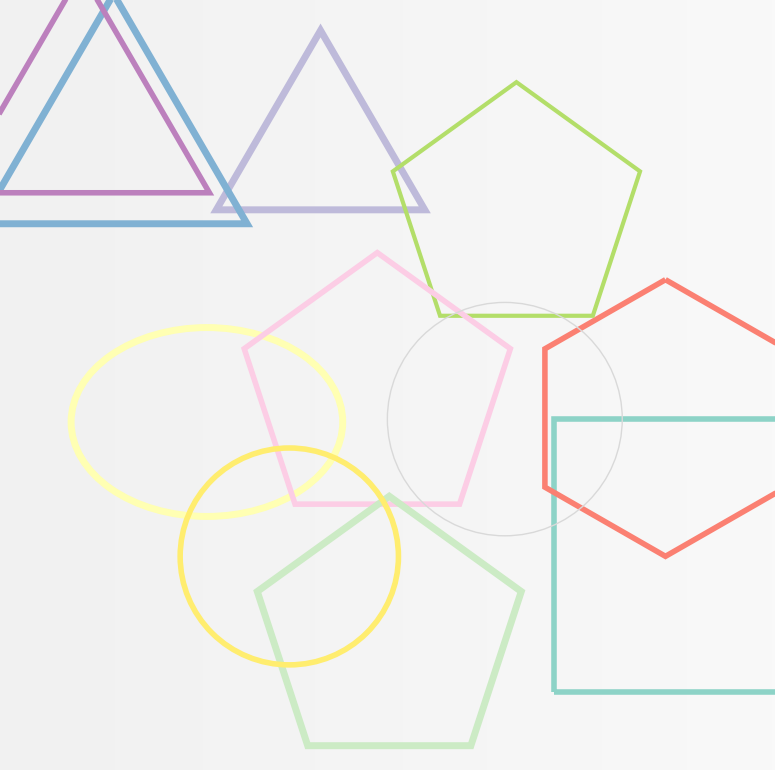[{"shape": "square", "thickness": 2, "radius": 0.89, "center": [0.891, 0.278]}, {"shape": "oval", "thickness": 2.5, "radius": 0.88, "center": [0.267, 0.452]}, {"shape": "triangle", "thickness": 2.5, "radius": 0.78, "center": [0.414, 0.805]}, {"shape": "hexagon", "thickness": 2, "radius": 0.9, "center": [0.859, 0.457]}, {"shape": "triangle", "thickness": 2.5, "radius": 0.99, "center": [0.147, 0.809]}, {"shape": "pentagon", "thickness": 1.5, "radius": 0.84, "center": [0.666, 0.726]}, {"shape": "pentagon", "thickness": 2, "radius": 0.9, "center": [0.487, 0.491]}, {"shape": "circle", "thickness": 0.5, "radius": 0.76, "center": [0.651, 0.456]}, {"shape": "triangle", "thickness": 2, "radius": 0.95, "center": [0.105, 0.845]}, {"shape": "pentagon", "thickness": 2.5, "radius": 0.9, "center": [0.502, 0.176]}, {"shape": "circle", "thickness": 2, "radius": 0.7, "center": [0.373, 0.277]}]